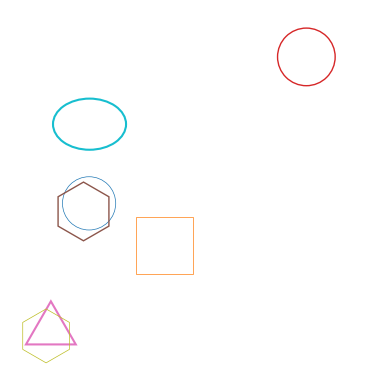[{"shape": "circle", "thickness": 0.5, "radius": 0.35, "center": [0.231, 0.472]}, {"shape": "square", "thickness": 0.5, "radius": 0.37, "center": [0.426, 0.362]}, {"shape": "circle", "thickness": 1, "radius": 0.37, "center": [0.796, 0.852]}, {"shape": "hexagon", "thickness": 1, "radius": 0.38, "center": [0.217, 0.451]}, {"shape": "triangle", "thickness": 1.5, "radius": 0.37, "center": [0.132, 0.143]}, {"shape": "hexagon", "thickness": 0.5, "radius": 0.35, "center": [0.12, 0.128]}, {"shape": "oval", "thickness": 1.5, "radius": 0.47, "center": [0.233, 0.677]}]